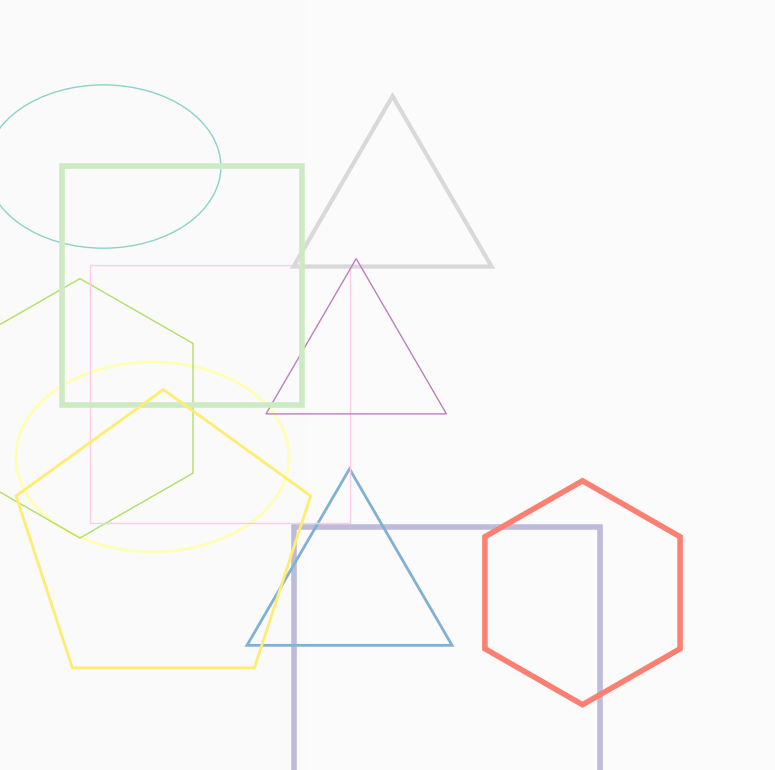[{"shape": "oval", "thickness": 0.5, "radius": 0.76, "center": [0.134, 0.784]}, {"shape": "oval", "thickness": 1, "radius": 0.88, "center": [0.197, 0.407]}, {"shape": "square", "thickness": 2, "radius": 0.99, "center": [0.577, 0.118]}, {"shape": "hexagon", "thickness": 2, "radius": 0.73, "center": [0.752, 0.23]}, {"shape": "triangle", "thickness": 1, "radius": 0.76, "center": [0.451, 0.238]}, {"shape": "hexagon", "thickness": 0.5, "radius": 0.84, "center": [0.103, 0.47]}, {"shape": "square", "thickness": 0.5, "radius": 0.84, "center": [0.284, 0.488]}, {"shape": "triangle", "thickness": 1.5, "radius": 0.74, "center": [0.506, 0.728]}, {"shape": "triangle", "thickness": 0.5, "radius": 0.67, "center": [0.46, 0.53]}, {"shape": "square", "thickness": 2, "radius": 0.77, "center": [0.235, 0.629]}, {"shape": "pentagon", "thickness": 1, "radius": 1.0, "center": [0.211, 0.294]}]